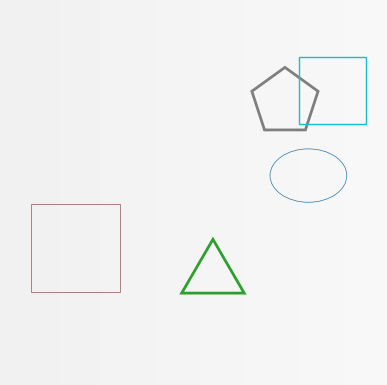[{"shape": "oval", "thickness": 0.5, "radius": 0.5, "center": [0.796, 0.544]}, {"shape": "triangle", "thickness": 2, "radius": 0.47, "center": [0.55, 0.285]}, {"shape": "square", "thickness": 0.5, "radius": 0.57, "center": [0.195, 0.356]}, {"shape": "pentagon", "thickness": 2, "radius": 0.45, "center": [0.735, 0.735]}, {"shape": "square", "thickness": 1, "radius": 0.43, "center": [0.858, 0.765]}]